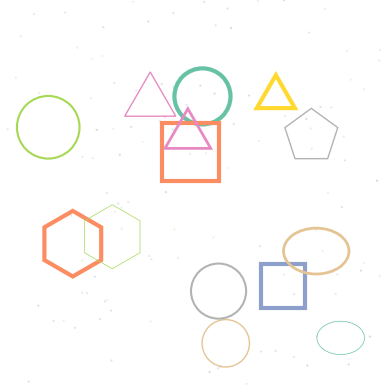[{"shape": "oval", "thickness": 0.5, "radius": 0.31, "center": [0.885, 0.122]}, {"shape": "circle", "thickness": 3, "radius": 0.36, "center": [0.526, 0.75]}, {"shape": "hexagon", "thickness": 3, "radius": 0.43, "center": [0.189, 0.367]}, {"shape": "square", "thickness": 3, "radius": 0.37, "center": [0.494, 0.606]}, {"shape": "square", "thickness": 3, "radius": 0.29, "center": [0.736, 0.257]}, {"shape": "triangle", "thickness": 2, "radius": 0.34, "center": [0.488, 0.649]}, {"shape": "triangle", "thickness": 1, "radius": 0.38, "center": [0.39, 0.736]}, {"shape": "hexagon", "thickness": 0.5, "radius": 0.42, "center": [0.292, 0.385]}, {"shape": "circle", "thickness": 1.5, "radius": 0.41, "center": [0.125, 0.669]}, {"shape": "triangle", "thickness": 3, "radius": 0.29, "center": [0.717, 0.748]}, {"shape": "oval", "thickness": 2, "radius": 0.43, "center": [0.821, 0.348]}, {"shape": "circle", "thickness": 1, "radius": 0.31, "center": [0.586, 0.108]}, {"shape": "circle", "thickness": 1.5, "radius": 0.36, "center": [0.568, 0.244]}, {"shape": "pentagon", "thickness": 1, "radius": 0.36, "center": [0.809, 0.646]}]